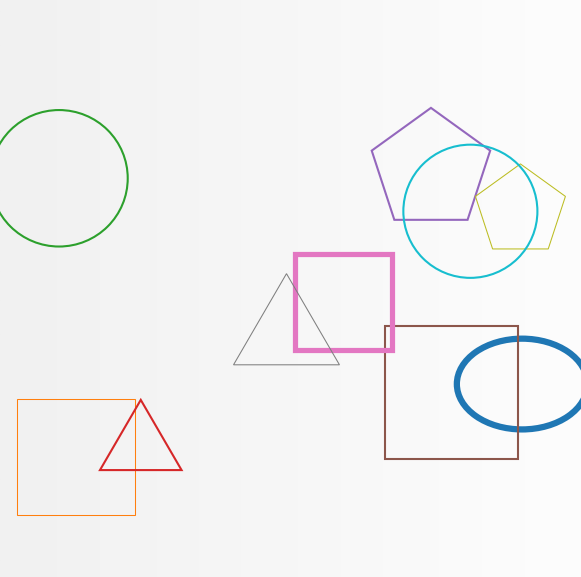[{"shape": "oval", "thickness": 3, "radius": 0.56, "center": [0.898, 0.334]}, {"shape": "square", "thickness": 0.5, "radius": 0.5, "center": [0.131, 0.208]}, {"shape": "circle", "thickness": 1, "radius": 0.59, "center": [0.102, 0.69]}, {"shape": "triangle", "thickness": 1, "radius": 0.41, "center": [0.242, 0.226]}, {"shape": "pentagon", "thickness": 1, "radius": 0.54, "center": [0.741, 0.705]}, {"shape": "square", "thickness": 1, "radius": 0.57, "center": [0.777, 0.319]}, {"shape": "square", "thickness": 2.5, "radius": 0.42, "center": [0.591, 0.476]}, {"shape": "triangle", "thickness": 0.5, "radius": 0.53, "center": [0.493, 0.42]}, {"shape": "pentagon", "thickness": 0.5, "radius": 0.41, "center": [0.895, 0.634]}, {"shape": "circle", "thickness": 1, "radius": 0.58, "center": [0.809, 0.633]}]